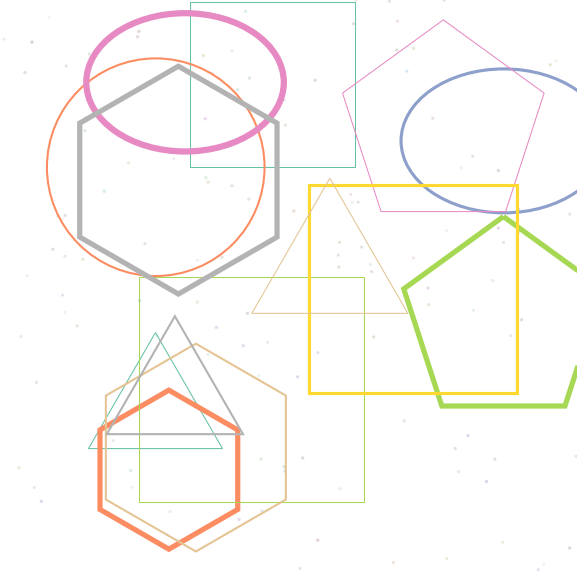[{"shape": "square", "thickness": 0.5, "radius": 0.71, "center": [0.473, 0.853]}, {"shape": "triangle", "thickness": 0.5, "radius": 0.67, "center": [0.269, 0.289]}, {"shape": "circle", "thickness": 1, "radius": 0.94, "center": [0.27, 0.71]}, {"shape": "hexagon", "thickness": 2.5, "radius": 0.69, "center": [0.292, 0.186]}, {"shape": "oval", "thickness": 1.5, "radius": 0.89, "center": [0.872, 0.755]}, {"shape": "oval", "thickness": 3, "radius": 0.86, "center": [0.32, 0.857]}, {"shape": "pentagon", "thickness": 0.5, "radius": 0.92, "center": [0.768, 0.781]}, {"shape": "square", "thickness": 0.5, "radius": 0.97, "center": [0.436, 0.324]}, {"shape": "pentagon", "thickness": 2.5, "radius": 0.91, "center": [0.872, 0.443]}, {"shape": "square", "thickness": 1.5, "radius": 0.9, "center": [0.714, 0.499]}, {"shape": "hexagon", "thickness": 1, "radius": 0.9, "center": [0.339, 0.224]}, {"shape": "triangle", "thickness": 0.5, "radius": 0.78, "center": [0.571, 0.535]}, {"shape": "triangle", "thickness": 1, "radius": 0.68, "center": [0.303, 0.315]}, {"shape": "hexagon", "thickness": 2.5, "radius": 0.99, "center": [0.309, 0.687]}]